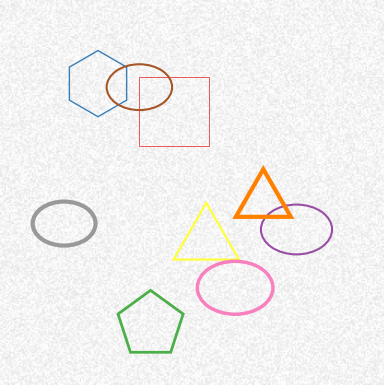[{"shape": "square", "thickness": 0.5, "radius": 0.45, "center": [0.452, 0.711]}, {"shape": "hexagon", "thickness": 1, "radius": 0.43, "center": [0.255, 0.783]}, {"shape": "pentagon", "thickness": 2, "radius": 0.44, "center": [0.391, 0.157]}, {"shape": "oval", "thickness": 1.5, "radius": 0.46, "center": [0.77, 0.404]}, {"shape": "triangle", "thickness": 3, "radius": 0.41, "center": [0.684, 0.478]}, {"shape": "triangle", "thickness": 1.5, "radius": 0.49, "center": [0.536, 0.375]}, {"shape": "oval", "thickness": 1.5, "radius": 0.42, "center": [0.362, 0.774]}, {"shape": "oval", "thickness": 2.5, "radius": 0.49, "center": [0.611, 0.253]}, {"shape": "oval", "thickness": 3, "radius": 0.41, "center": [0.167, 0.419]}]